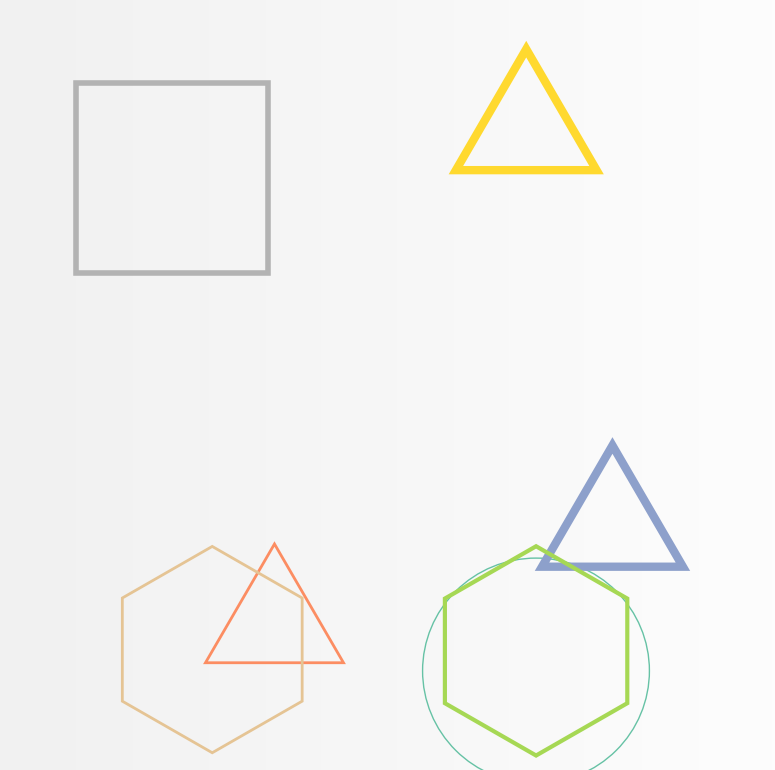[{"shape": "circle", "thickness": 0.5, "radius": 0.73, "center": [0.692, 0.129]}, {"shape": "triangle", "thickness": 1, "radius": 0.51, "center": [0.354, 0.191]}, {"shape": "triangle", "thickness": 3, "radius": 0.52, "center": [0.79, 0.316]}, {"shape": "hexagon", "thickness": 1.5, "radius": 0.68, "center": [0.692, 0.155]}, {"shape": "triangle", "thickness": 3, "radius": 0.52, "center": [0.679, 0.831]}, {"shape": "hexagon", "thickness": 1, "radius": 0.67, "center": [0.274, 0.156]}, {"shape": "square", "thickness": 2, "radius": 0.62, "center": [0.222, 0.769]}]